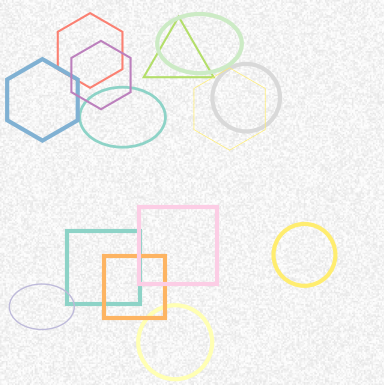[{"shape": "square", "thickness": 3, "radius": 0.48, "center": [0.268, 0.304]}, {"shape": "oval", "thickness": 2, "radius": 0.56, "center": [0.318, 0.696]}, {"shape": "circle", "thickness": 3, "radius": 0.48, "center": [0.455, 0.111]}, {"shape": "oval", "thickness": 1, "radius": 0.42, "center": [0.109, 0.203]}, {"shape": "hexagon", "thickness": 1.5, "radius": 0.48, "center": [0.234, 0.869]}, {"shape": "hexagon", "thickness": 3, "radius": 0.53, "center": [0.11, 0.741]}, {"shape": "square", "thickness": 3, "radius": 0.4, "center": [0.35, 0.254]}, {"shape": "triangle", "thickness": 1.5, "radius": 0.52, "center": [0.464, 0.852]}, {"shape": "square", "thickness": 3, "radius": 0.5, "center": [0.462, 0.362]}, {"shape": "circle", "thickness": 3, "radius": 0.44, "center": [0.639, 0.746]}, {"shape": "hexagon", "thickness": 1.5, "radius": 0.44, "center": [0.262, 0.805]}, {"shape": "oval", "thickness": 3, "radius": 0.55, "center": [0.518, 0.887]}, {"shape": "circle", "thickness": 3, "radius": 0.4, "center": [0.791, 0.338]}, {"shape": "hexagon", "thickness": 0.5, "radius": 0.53, "center": [0.596, 0.717]}]